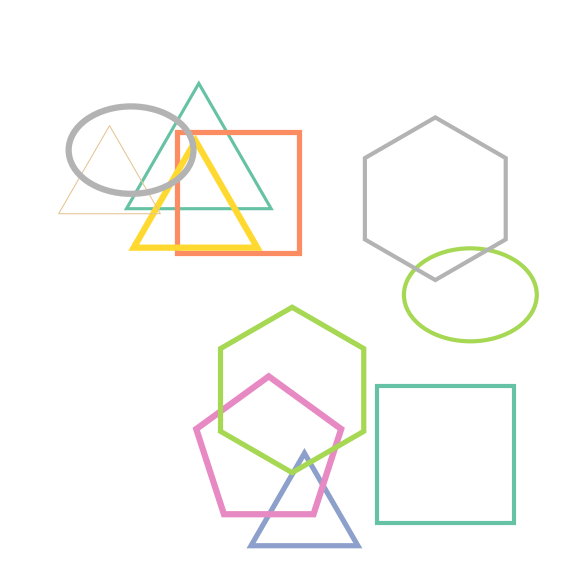[{"shape": "square", "thickness": 2, "radius": 0.59, "center": [0.771, 0.213]}, {"shape": "triangle", "thickness": 1.5, "radius": 0.72, "center": [0.344, 0.71]}, {"shape": "square", "thickness": 2.5, "radius": 0.53, "center": [0.412, 0.666]}, {"shape": "triangle", "thickness": 2.5, "radius": 0.53, "center": [0.527, 0.108]}, {"shape": "pentagon", "thickness": 3, "radius": 0.66, "center": [0.465, 0.215]}, {"shape": "oval", "thickness": 2, "radius": 0.58, "center": [0.814, 0.489]}, {"shape": "hexagon", "thickness": 2.5, "radius": 0.72, "center": [0.506, 0.324]}, {"shape": "triangle", "thickness": 3, "radius": 0.62, "center": [0.339, 0.632]}, {"shape": "triangle", "thickness": 0.5, "radius": 0.51, "center": [0.19, 0.68]}, {"shape": "oval", "thickness": 3, "radius": 0.54, "center": [0.227, 0.739]}, {"shape": "hexagon", "thickness": 2, "radius": 0.7, "center": [0.754, 0.655]}]